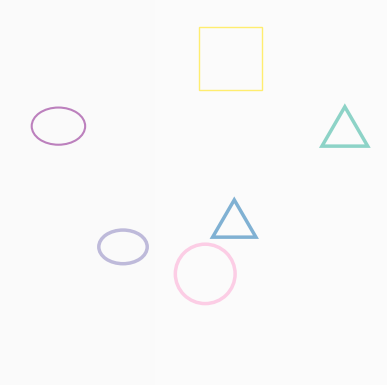[{"shape": "triangle", "thickness": 2.5, "radius": 0.34, "center": [0.89, 0.655]}, {"shape": "oval", "thickness": 2.5, "radius": 0.31, "center": [0.317, 0.359]}, {"shape": "triangle", "thickness": 2.5, "radius": 0.32, "center": [0.605, 0.416]}, {"shape": "circle", "thickness": 2.5, "radius": 0.39, "center": [0.53, 0.289]}, {"shape": "oval", "thickness": 1.5, "radius": 0.34, "center": [0.151, 0.672]}, {"shape": "square", "thickness": 1, "radius": 0.41, "center": [0.595, 0.848]}]